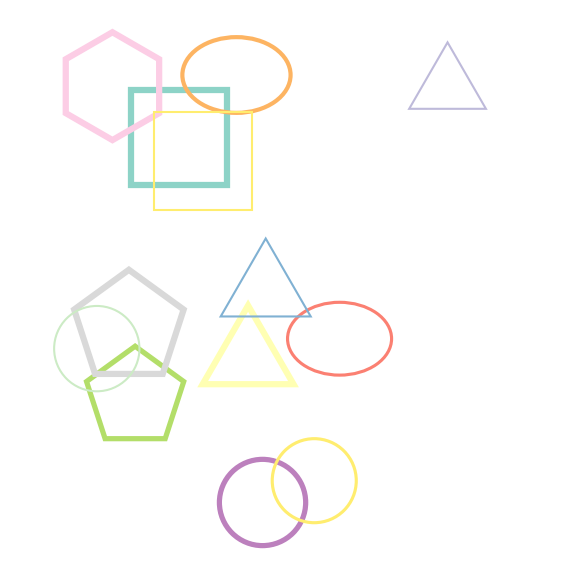[{"shape": "square", "thickness": 3, "radius": 0.41, "center": [0.31, 0.761]}, {"shape": "triangle", "thickness": 3, "radius": 0.45, "center": [0.43, 0.379]}, {"shape": "triangle", "thickness": 1, "radius": 0.38, "center": [0.775, 0.849]}, {"shape": "oval", "thickness": 1.5, "radius": 0.45, "center": [0.588, 0.413]}, {"shape": "triangle", "thickness": 1, "radius": 0.45, "center": [0.46, 0.496]}, {"shape": "oval", "thickness": 2, "radius": 0.47, "center": [0.409, 0.869]}, {"shape": "pentagon", "thickness": 2.5, "radius": 0.44, "center": [0.234, 0.311]}, {"shape": "hexagon", "thickness": 3, "radius": 0.47, "center": [0.195, 0.85]}, {"shape": "pentagon", "thickness": 3, "radius": 0.5, "center": [0.223, 0.432]}, {"shape": "circle", "thickness": 2.5, "radius": 0.37, "center": [0.455, 0.129]}, {"shape": "circle", "thickness": 1, "radius": 0.37, "center": [0.168, 0.395]}, {"shape": "square", "thickness": 1, "radius": 0.43, "center": [0.351, 0.72]}, {"shape": "circle", "thickness": 1.5, "radius": 0.36, "center": [0.544, 0.167]}]